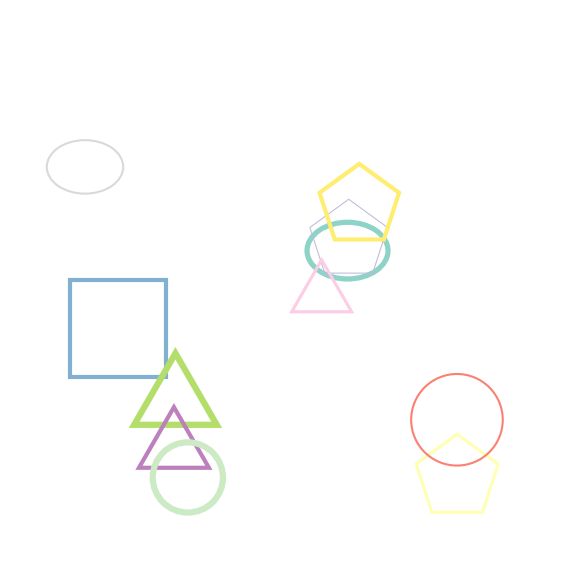[{"shape": "oval", "thickness": 2.5, "radius": 0.35, "center": [0.602, 0.565]}, {"shape": "pentagon", "thickness": 1.5, "radius": 0.37, "center": [0.792, 0.173]}, {"shape": "pentagon", "thickness": 0.5, "radius": 0.35, "center": [0.604, 0.583]}, {"shape": "circle", "thickness": 1, "radius": 0.4, "center": [0.791, 0.272]}, {"shape": "square", "thickness": 2, "radius": 0.42, "center": [0.205, 0.431]}, {"shape": "triangle", "thickness": 3, "radius": 0.41, "center": [0.304, 0.305]}, {"shape": "triangle", "thickness": 1.5, "radius": 0.3, "center": [0.557, 0.489]}, {"shape": "oval", "thickness": 1, "radius": 0.33, "center": [0.147, 0.71]}, {"shape": "triangle", "thickness": 2, "radius": 0.35, "center": [0.301, 0.224]}, {"shape": "circle", "thickness": 3, "radius": 0.3, "center": [0.325, 0.172]}, {"shape": "pentagon", "thickness": 2, "radius": 0.36, "center": [0.622, 0.643]}]